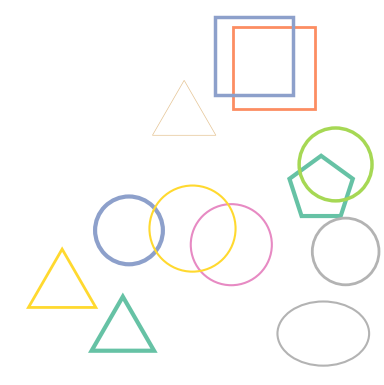[{"shape": "triangle", "thickness": 3, "radius": 0.47, "center": [0.319, 0.136]}, {"shape": "pentagon", "thickness": 3, "radius": 0.43, "center": [0.834, 0.509]}, {"shape": "square", "thickness": 2, "radius": 0.53, "center": [0.712, 0.824]}, {"shape": "square", "thickness": 2.5, "radius": 0.51, "center": [0.66, 0.854]}, {"shape": "circle", "thickness": 3, "radius": 0.44, "center": [0.335, 0.402]}, {"shape": "circle", "thickness": 1.5, "radius": 0.53, "center": [0.601, 0.364]}, {"shape": "circle", "thickness": 2.5, "radius": 0.47, "center": [0.872, 0.573]}, {"shape": "circle", "thickness": 1.5, "radius": 0.56, "center": [0.5, 0.406]}, {"shape": "triangle", "thickness": 2, "radius": 0.5, "center": [0.161, 0.252]}, {"shape": "triangle", "thickness": 0.5, "radius": 0.48, "center": [0.478, 0.696]}, {"shape": "circle", "thickness": 2, "radius": 0.43, "center": [0.898, 0.347]}, {"shape": "oval", "thickness": 1.5, "radius": 0.6, "center": [0.84, 0.134]}]